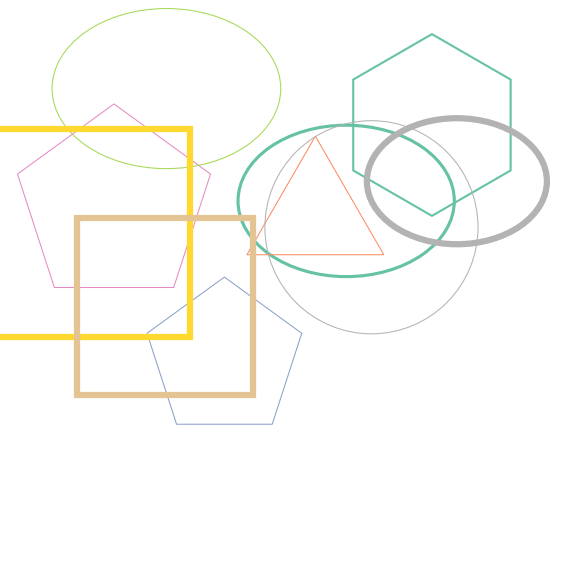[{"shape": "oval", "thickness": 1.5, "radius": 0.94, "center": [0.599, 0.651]}, {"shape": "hexagon", "thickness": 1, "radius": 0.79, "center": [0.748, 0.783]}, {"shape": "triangle", "thickness": 0.5, "radius": 0.68, "center": [0.546, 0.626]}, {"shape": "pentagon", "thickness": 0.5, "radius": 0.7, "center": [0.389, 0.378]}, {"shape": "pentagon", "thickness": 0.5, "radius": 0.88, "center": [0.197, 0.643]}, {"shape": "oval", "thickness": 0.5, "radius": 0.99, "center": [0.288, 0.846]}, {"shape": "square", "thickness": 3, "radius": 0.9, "center": [0.149, 0.596]}, {"shape": "square", "thickness": 3, "radius": 0.77, "center": [0.286, 0.469]}, {"shape": "circle", "thickness": 0.5, "radius": 0.92, "center": [0.643, 0.606]}, {"shape": "oval", "thickness": 3, "radius": 0.78, "center": [0.791, 0.685]}]